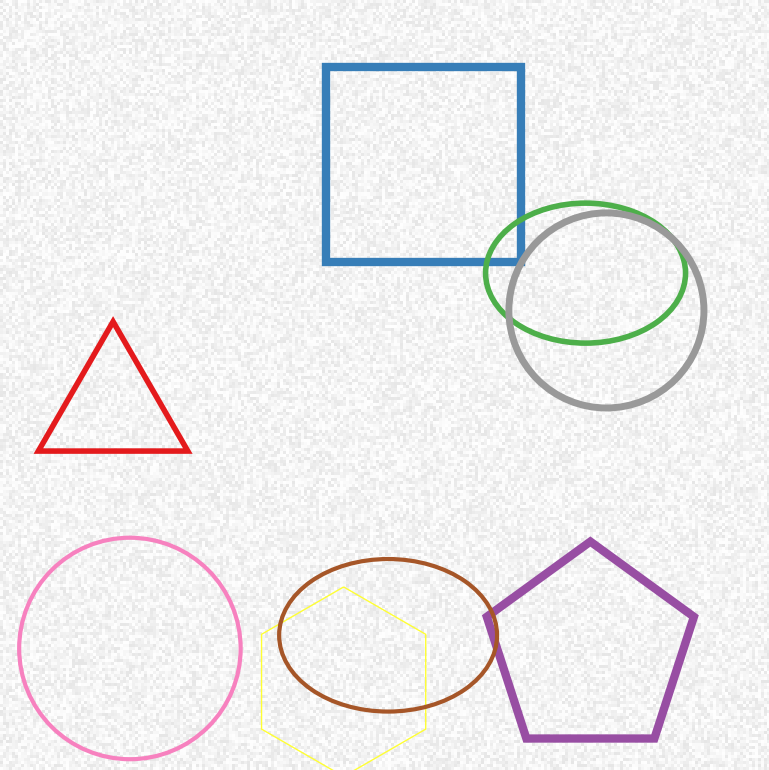[{"shape": "triangle", "thickness": 2, "radius": 0.56, "center": [0.147, 0.47]}, {"shape": "square", "thickness": 3, "radius": 0.63, "center": [0.549, 0.786]}, {"shape": "oval", "thickness": 2, "radius": 0.65, "center": [0.76, 0.645]}, {"shape": "pentagon", "thickness": 3, "radius": 0.71, "center": [0.767, 0.155]}, {"shape": "hexagon", "thickness": 0.5, "radius": 0.62, "center": [0.446, 0.115]}, {"shape": "oval", "thickness": 1.5, "radius": 0.71, "center": [0.504, 0.175]}, {"shape": "circle", "thickness": 1.5, "radius": 0.72, "center": [0.169, 0.158]}, {"shape": "circle", "thickness": 2.5, "radius": 0.63, "center": [0.788, 0.597]}]